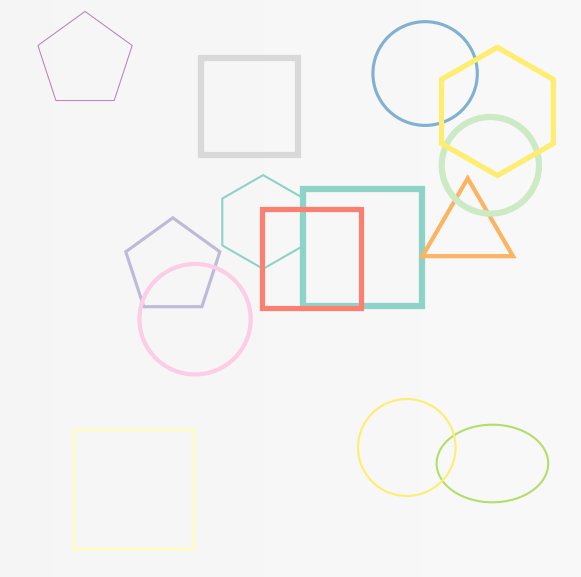[{"shape": "square", "thickness": 3, "radius": 0.51, "center": [0.623, 0.571]}, {"shape": "hexagon", "thickness": 1, "radius": 0.41, "center": [0.453, 0.615]}, {"shape": "square", "thickness": 1, "radius": 0.52, "center": [0.231, 0.152]}, {"shape": "pentagon", "thickness": 1.5, "radius": 0.43, "center": [0.297, 0.537]}, {"shape": "square", "thickness": 2.5, "radius": 0.43, "center": [0.536, 0.552]}, {"shape": "circle", "thickness": 1.5, "radius": 0.45, "center": [0.731, 0.872]}, {"shape": "triangle", "thickness": 2, "radius": 0.45, "center": [0.805, 0.6]}, {"shape": "oval", "thickness": 1, "radius": 0.48, "center": [0.847, 0.197]}, {"shape": "circle", "thickness": 2, "radius": 0.48, "center": [0.336, 0.446]}, {"shape": "square", "thickness": 3, "radius": 0.42, "center": [0.429, 0.814]}, {"shape": "pentagon", "thickness": 0.5, "radius": 0.43, "center": [0.146, 0.894]}, {"shape": "circle", "thickness": 3, "radius": 0.42, "center": [0.844, 0.713]}, {"shape": "circle", "thickness": 1, "radius": 0.42, "center": [0.7, 0.224]}, {"shape": "hexagon", "thickness": 2.5, "radius": 0.55, "center": [0.856, 0.806]}]